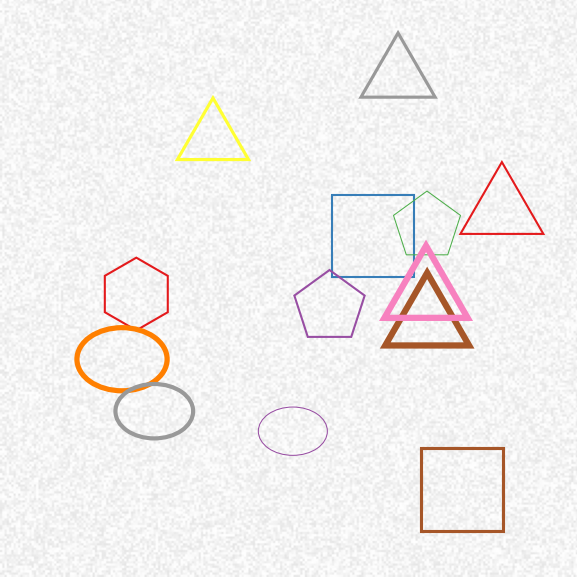[{"shape": "triangle", "thickness": 1, "radius": 0.41, "center": [0.869, 0.636]}, {"shape": "hexagon", "thickness": 1, "radius": 0.31, "center": [0.236, 0.49]}, {"shape": "square", "thickness": 1, "radius": 0.35, "center": [0.646, 0.59]}, {"shape": "pentagon", "thickness": 0.5, "radius": 0.31, "center": [0.739, 0.607]}, {"shape": "oval", "thickness": 0.5, "radius": 0.3, "center": [0.507, 0.252]}, {"shape": "pentagon", "thickness": 1, "radius": 0.32, "center": [0.571, 0.468]}, {"shape": "oval", "thickness": 2.5, "radius": 0.39, "center": [0.211, 0.377]}, {"shape": "triangle", "thickness": 1.5, "radius": 0.36, "center": [0.369, 0.758]}, {"shape": "square", "thickness": 1.5, "radius": 0.36, "center": [0.8, 0.151]}, {"shape": "triangle", "thickness": 3, "radius": 0.42, "center": [0.74, 0.443]}, {"shape": "triangle", "thickness": 3, "radius": 0.42, "center": [0.738, 0.49]}, {"shape": "triangle", "thickness": 1.5, "radius": 0.37, "center": [0.689, 0.868]}, {"shape": "oval", "thickness": 2, "radius": 0.34, "center": [0.267, 0.287]}]